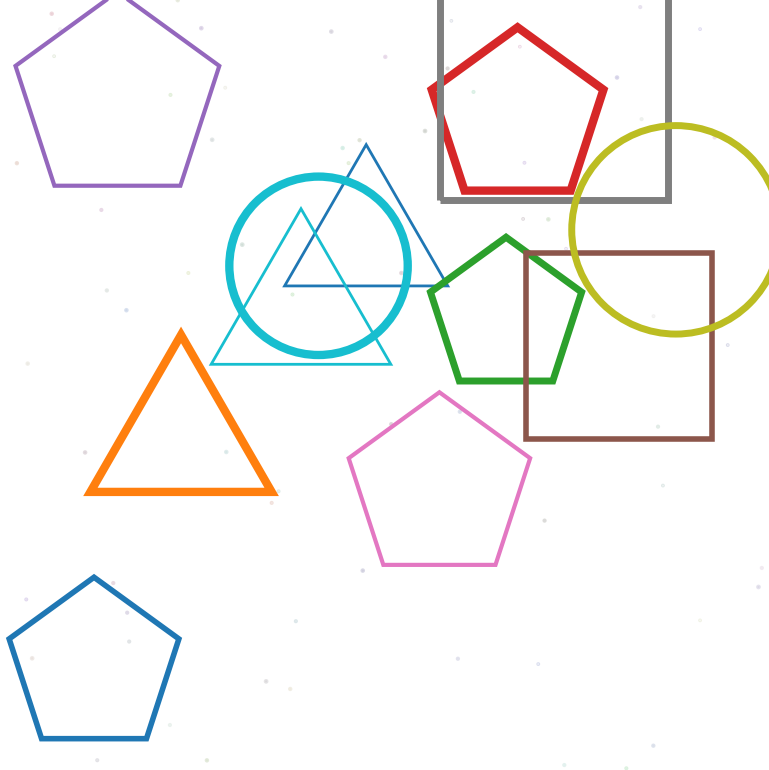[{"shape": "pentagon", "thickness": 2, "radius": 0.58, "center": [0.122, 0.134]}, {"shape": "triangle", "thickness": 1, "radius": 0.61, "center": [0.476, 0.69]}, {"shape": "triangle", "thickness": 3, "radius": 0.68, "center": [0.235, 0.429]}, {"shape": "pentagon", "thickness": 2.5, "radius": 0.52, "center": [0.657, 0.589]}, {"shape": "pentagon", "thickness": 3, "radius": 0.59, "center": [0.672, 0.847]}, {"shape": "pentagon", "thickness": 1.5, "radius": 0.7, "center": [0.152, 0.871]}, {"shape": "square", "thickness": 2, "radius": 0.6, "center": [0.804, 0.55]}, {"shape": "pentagon", "thickness": 1.5, "radius": 0.62, "center": [0.571, 0.367]}, {"shape": "square", "thickness": 2.5, "radius": 0.74, "center": [0.719, 0.889]}, {"shape": "circle", "thickness": 2.5, "radius": 0.68, "center": [0.878, 0.702]}, {"shape": "circle", "thickness": 3, "radius": 0.58, "center": [0.414, 0.655]}, {"shape": "triangle", "thickness": 1, "radius": 0.67, "center": [0.391, 0.594]}]